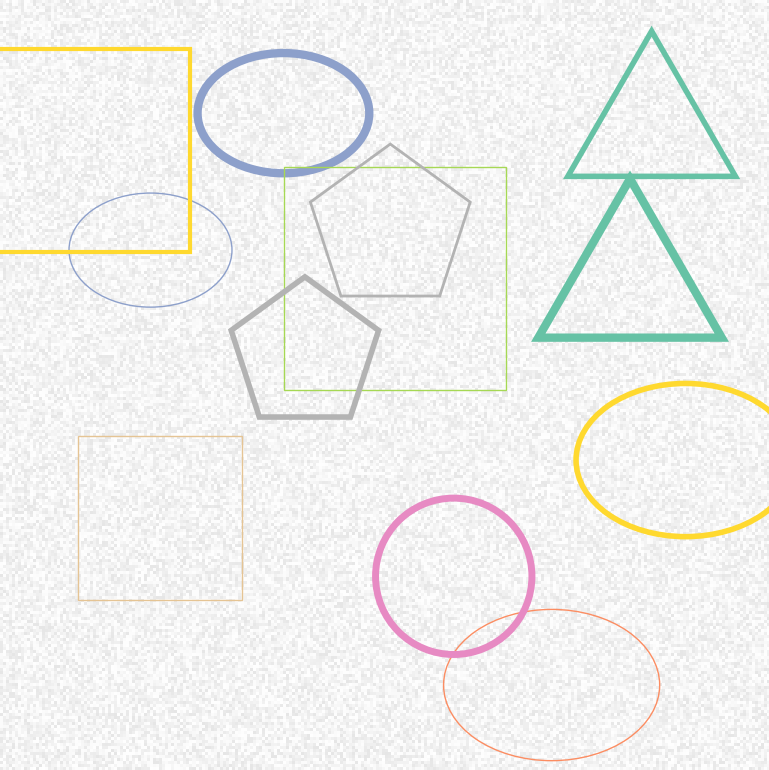[{"shape": "triangle", "thickness": 3, "radius": 0.69, "center": [0.818, 0.63]}, {"shape": "triangle", "thickness": 2, "radius": 0.63, "center": [0.846, 0.834]}, {"shape": "oval", "thickness": 0.5, "radius": 0.7, "center": [0.716, 0.11]}, {"shape": "oval", "thickness": 0.5, "radius": 0.53, "center": [0.195, 0.675]}, {"shape": "oval", "thickness": 3, "radius": 0.56, "center": [0.368, 0.853]}, {"shape": "circle", "thickness": 2.5, "radius": 0.51, "center": [0.589, 0.252]}, {"shape": "square", "thickness": 0.5, "radius": 0.72, "center": [0.513, 0.638]}, {"shape": "oval", "thickness": 2, "radius": 0.71, "center": [0.89, 0.403]}, {"shape": "square", "thickness": 1.5, "radius": 0.66, "center": [0.115, 0.805]}, {"shape": "square", "thickness": 0.5, "radius": 0.53, "center": [0.208, 0.327]}, {"shape": "pentagon", "thickness": 2, "radius": 0.5, "center": [0.396, 0.54]}, {"shape": "pentagon", "thickness": 1, "radius": 0.55, "center": [0.507, 0.704]}]